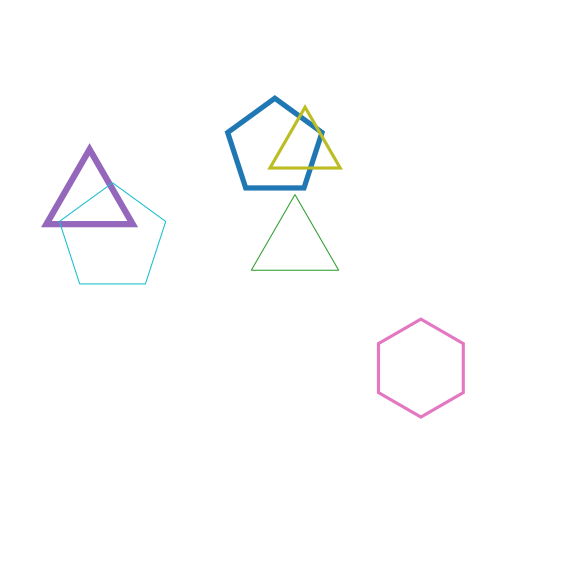[{"shape": "pentagon", "thickness": 2.5, "radius": 0.43, "center": [0.476, 0.743]}, {"shape": "triangle", "thickness": 0.5, "radius": 0.44, "center": [0.511, 0.575]}, {"shape": "triangle", "thickness": 3, "radius": 0.43, "center": [0.155, 0.654]}, {"shape": "hexagon", "thickness": 1.5, "radius": 0.42, "center": [0.729, 0.362]}, {"shape": "triangle", "thickness": 1.5, "radius": 0.35, "center": [0.528, 0.743]}, {"shape": "pentagon", "thickness": 0.5, "radius": 0.48, "center": [0.195, 0.586]}]